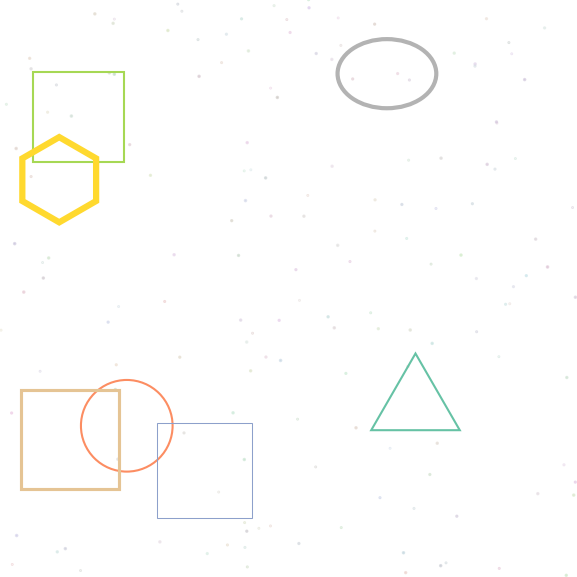[{"shape": "triangle", "thickness": 1, "radius": 0.44, "center": [0.719, 0.298]}, {"shape": "circle", "thickness": 1, "radius": 0.4, "center": [0.22, 0.262]}, {"shape": "square", "thickness": 0.5, "radius": 0.41, "center": [0.354, 0.184]}, {"shape": "square", "thickness": 1, "radius": 0.39, "center": [0.136, 0.796]}, {"shape": "hexagon", "thickness": 3, "radius": 0.37, "center": [0.103, 0.688]}, {"shape": "square", "thickness": 1.5, "radius": 0.42, "center": [0.121, 0.238]}, {"shape": "oval", "thickness": 2, "radius": 0.43, "center": [0.67, 0.872]}]